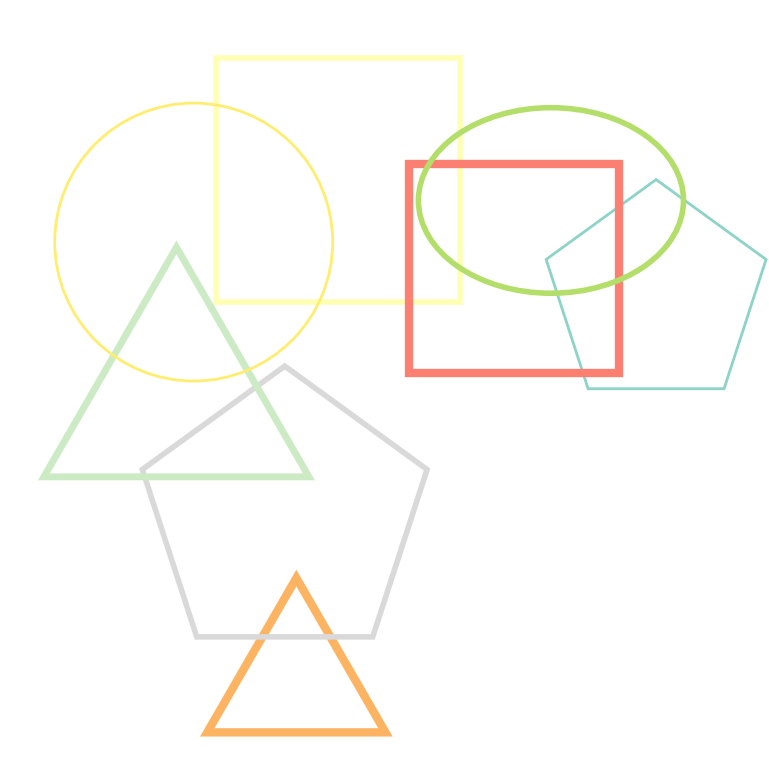[{"shape": "pentagon", "thickness": 1, "radius": 0.75, "center": [0.852, 0.617]}, {"shape": "square", "thickness": 2, "radius": 0.79, "center": [0.439, 0.766]}, {"shape": "square", "thickness": 3, "radius": 0.68, "center": [0.668, 0.651]}, {"shape": "triangle", "thickness": 3, "radius": 0.67, "center": [0.385, 0.116]}, {"shape": "oval", "thickness": 2, "radius": 0.86, "center": [0.716, 0.74]}, {"shape": "pentagon", "thickness": 2, "radius": 0.97, "center": [0.37, 0.33]}, {"shape": "triangle", "thickness": 2.5, "radius": 0.99, "center": [0.229, 0.48]}, {"shape": "circle", "thickness": 1, "radius": 0.9, "center": [0.252, 0.686]}]